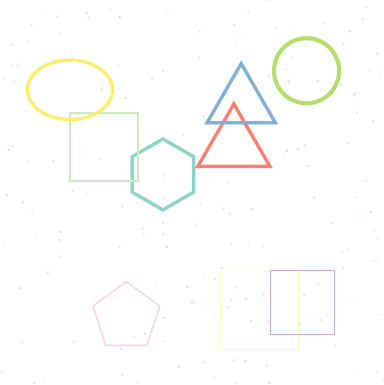[{"shape": "hexagon", "thickness": 2.5, "radius": 0.46, "center": [0.423, 0.547]}, {"shape": "square", "thickness": 0.5, "radius": 0.51, "center": [0.672, 0.194]}, {"shape": "triangle", "thickness": 2.5, "radius": 0.54, "center": [0.607, 0.622]}, {"shape": "triangle", "thickness": 2.5, "radius": 0.51, "center": [0.627, 0.732]}, {"shape": "circle", "thickness": 3, "radius": 0.42, "center": [0.796, 0.816]}, {"shape": "pentagon", "thickness": 1, "radius": 0.46, "center": [0.328, 0.177]}, {"shape": "square", "thickness": 0.5, "radius": 0.41, "center": [0.784, 0.215]}, {"shape": "square", "thickness": 1.5, "radius": 0.44, "center": [0.269, 0.618]}, {"shape": "oval", "thickness": 2.5, "radius": 0.55, "center": [0.182, 0.767]}]